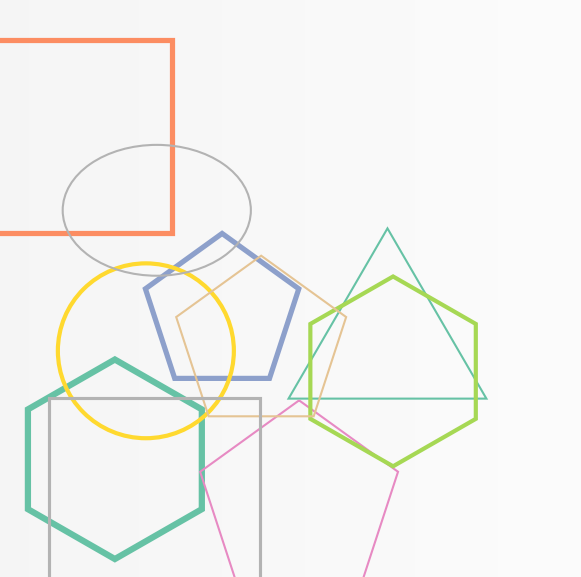[{"shape": "triangle", "thickness": 1, "radius": 0.98, "center": [0.667, 0.407]}, {"shape": "hexagon", "thickness": 3, "radius": 0.86, "center": [0.198, 0.204]}, {"shape": "square", "thickness": 2.5, "radius": 0.83, "center": [0.129, 0.763]}, {"shape": "pentagon", "thickness": 2.5, "radius": 0.69, "center": [0.382, 0.456]}, {"shape": "pentagon", "thickness": 1, "radius": 0.89, "center": [0.515, 0.127]}, {"shape": "hexagon", "thickness": 2, "radius": 0.82, "center": [0.676, 0.356]}, {"shape": "circle", "thickness": 2, "radius": 0.76, "center": [0.251, 0.392]}, {"shape": "pentagon", "thickness": 1, "radius": 0.77, "center": [0.449, 0.403]}, {"shape": "square", "thickness": 1.5, "radius": 0.91, "center": [0.266, 0.128]}, {"shape": "oval", "thickness": 1, "radius": 0.81, "center": [0.27, 0.635]}]